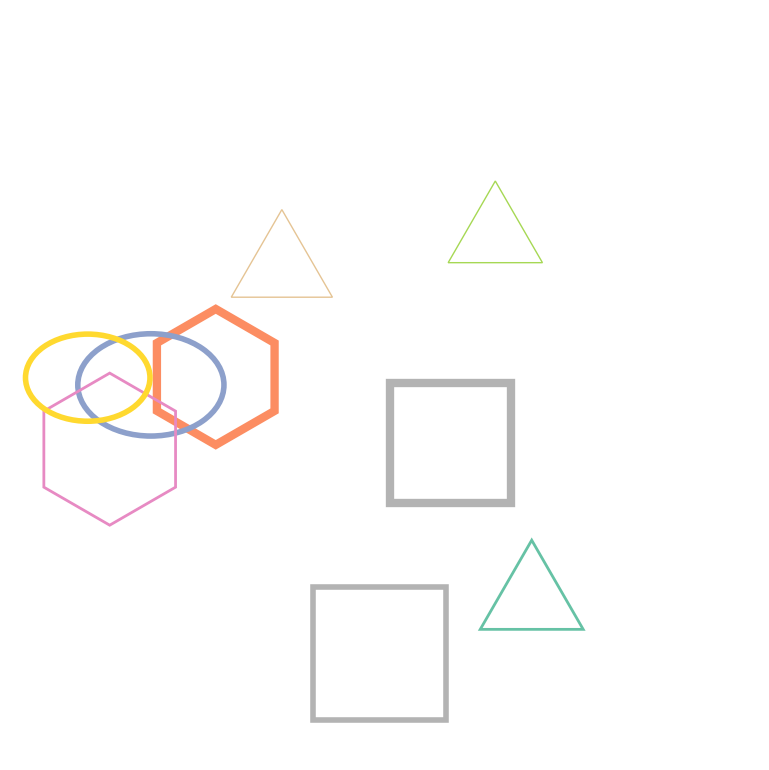[{"shape": "triangle", "thickness": 1, "radius": 0.39, "center": [0.691, 0.221]}, {"shape": "hexagon", "thickness": 3, "radius": 0.44, "center": [0.28, 0.51]}, {"shape": "oval", "thickness": 2, "radius": 0.47, "center": [0.196, 0.5]}, {"shape": "hexagon", "thickness": 1, "radius": 0.49, "center": [0.142, 0.417]}, {"shape": "triangle", "thickness": 0.5, "radius": 0.35, "center": [0.643, 0.694]}, {"shape": "oval", "thickness": 2, "radius": 0.4, "center": [0.114, 0.51]}, {"shape": "triangle", "thickness": 0.5, "radius": 0.38, "center": [0.366, 0.652]}, {"shape": "square", "thickness": 3, "radius": 0.39, "center": [0.585, 0.425]}, {"shape": "square", "thickness": 2, "radius": 0.43, "center": [0.493, 0.151]}]